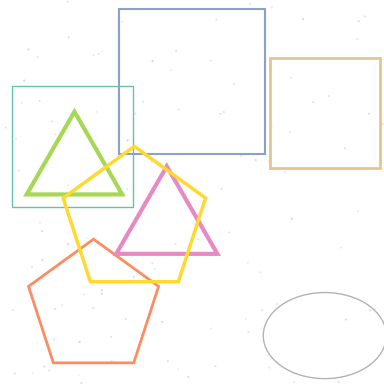[{"shape": "square", "thickness": 1, "radius": 0.78, "center": [0.188, 0.62]}, {"shape": "pentagon", "thickness": 2, "radius": 0.89, "center": [0.243, 0.201]}, {"shape": "square", "thickness": 1.5, "radius": 0.94, "center": [0.498, 0.788]}, {"shape": "triangle", "thickness": 3, "radius": 0.76, "center": [0.433, 0.417]}, {"shape": "triangle", "thickness": 3, "radius": 0.72, "center": [0.193, 0.567]}, {"shape": "pentagon", "thickness": 2.5, "radius": 0.97, "center": [0.349, 0.425]}, {"shape": "square", "thickness": 2, "radius": 0.71, "center": [0.845, 0.706]}, {"shape": "oval", "thickness": 1, "radius": 0.8, "center": [0.844, 0.128]}]